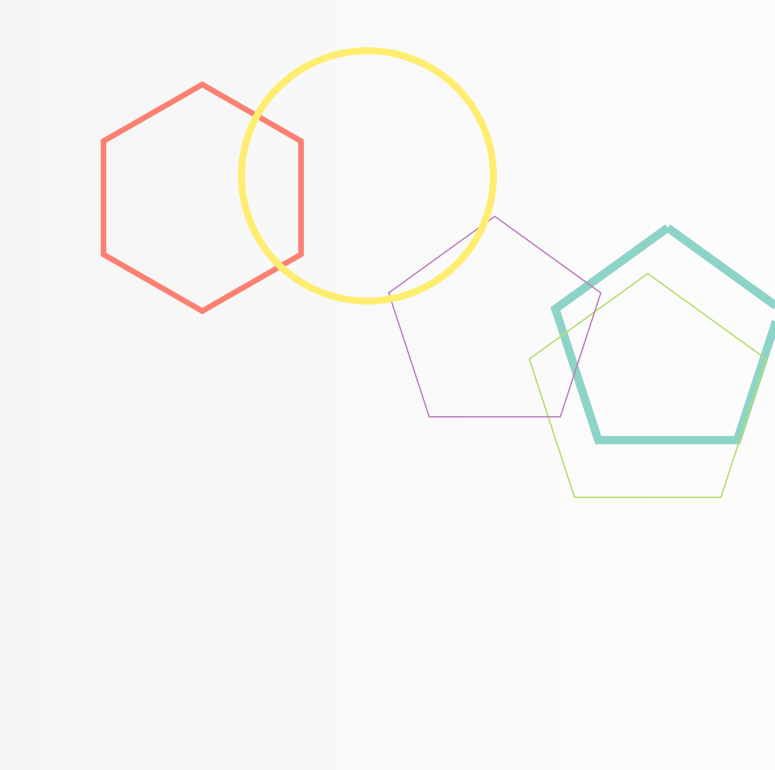[{"shape": "pentagon", "thickness": 3, "radius": 0.76, "center": [0.862, 0.552]}, {"shape": "hexagon", "thickness": 2, "radius": 0.74, "center": [0.261, 0.743]}, {"shape": "pentagon", "thickness": 0.5, "radius": 0.8, "center": [0.836, 0.484]}, {"shape": "pentagon", "thickness": 0.5, "radius": 0.72, "center": [0.638, 0.575]}, {"shape": "circle", "thickness": 2.5, "radius": 0.81, "center": [0.474, 0.772]}]